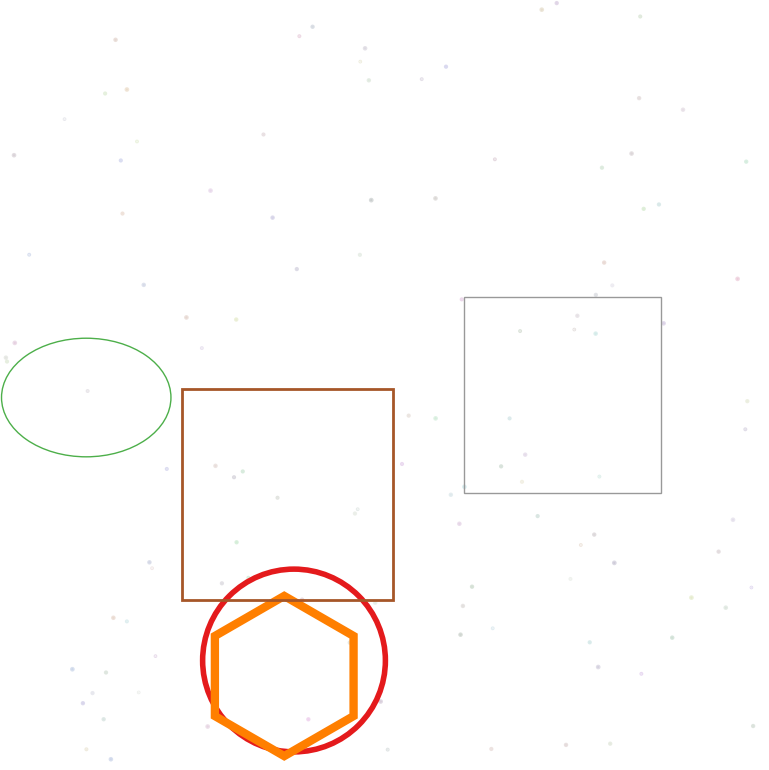[{"shape": "circle", "thickness": 2, "radius": 0.59, "center": [0.382, 0.142]}, {"shape": "oval", "thickness": 0.5, "radius": 0.55, "center": [0.112, 0.484]}, {"shape": "hexagon", "thickness": 3, "radius": 0.52, "center": [0.369, 0.122]}, {"shape": "square", "thickness": 1, "radius": 0.68, "center": [0.373, 0.358]}, {"shape": "square", "thickness": 0.5, "radius": 0.64, "center": [0.73, 0.487]}]